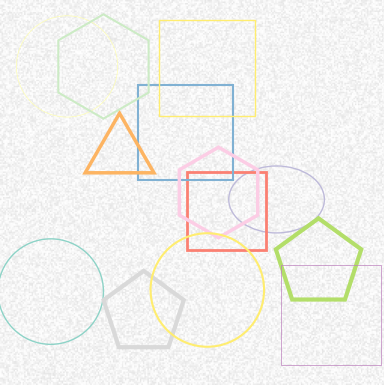[{"shape": "circle", "thickness": 1, "radius": 0.69, "center": [0.132, 0.243]}, {"shape": "circle", "thickness": 0.5, "radius": 0.66, "center": [0.174, 0.827]}, {"shape": "oval", "thickness": 1, "radius": 0.62, "center": [0.718, 0.482]}, {"shape": "square", "thickness": 2, "radius": 0.51, "center": [0.588, 0.452]}, {"shape": "square", "thickness": 1.5, "radius": 0.62, "center": [0.481, 0.656]}, {"shape": "triangle", "thickness": 2.5, "radius": 0.52, "center": [0.31, 0.603]}, {"shape": "pentagon", "thickness": 3, "radius": 0.58, "center": [0.827, 0.316]}, {"shape": "hexagon", "thickness": 2.5, "radius": 0.59, "center": [0.568, 0.5]}, {"shape": "pentagon", "thickness": 3, "radius": 0.55, "center": [0.373, 0.187]}, {"shape": "square", "thickness": 0.5, "radius": 0.65, "center": [0.86, 0.183]}, {"shape": "hexagon", "thickness": 1.5, "radius": 0.68, "center": [0.269, 0.827]}, {"shape": "circle", "thickness": 1.5, "radius": 0.74, "center": [0.539, 0.247]}, {"shape": "square", "thickness": 1, "radius": 0.62, "center": [0.537, 0.824]}]